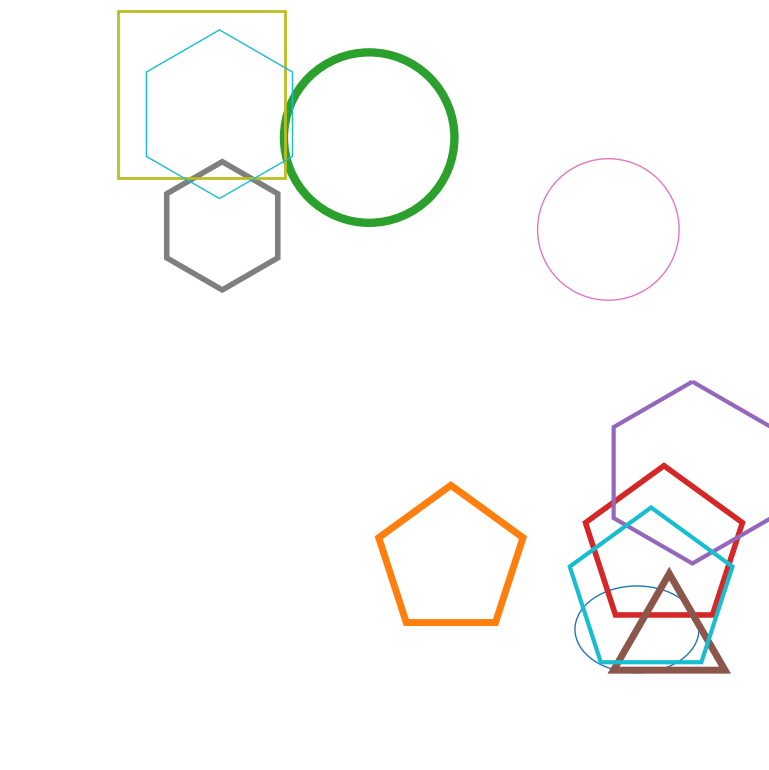[{"shape": "oval", "thickness": 0.5, "radius": 0.4, "center": [0.827, 0.183]}, {"shape": "pentagon", "thickness": 2.5, "radius": 0.49, "center": [0.586, 0.271]}, {"shape": "circle", "thickness": 3, "radius": 0.55, "center": [0.479, 0.821]}, {"shape": "pentagon", "thickness": 2, "radius": 0.54, "center": [0.862, 0.288]}, {"shape": "hexagon", "thickness": 1.5, "radius": 0.59, "center": [0.899, 0.386]}, {"shape": "triangle", "thickness": 2.5, "radius": 0.42, "center": [0.869, 0.171]}, {"shape": "circle", "thickness": 0.5, "radius": 0.46, "center": [0.79, 0.702]}, {"shape": "hexagon", "thickness": 2, "radius": 0.42, "center": [0.289, 0.707]}, {"shape": "square", "thickness": 1, "radius": 0.54, "center": [0.262, 0.878]}, {"shape": "hexagon", "thickness": 0.5, "radius": 0.55, "center": [0.285, 0.852]}, {"shape": "pentagon", "thickness": 1.5, "radius": 0.56, "center": [0.846, 0.23]}]